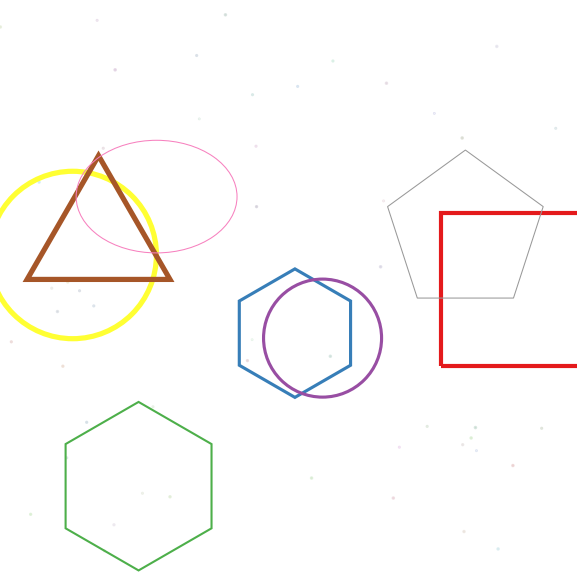[{"shape": "square", "thickness": 2, "radius": 0.67, "center": [0.896, 0.498]}, {"shape": "hexagon", "thickness": 1.5, "radius": 0.56, "center": [0.511, 0.422]}, {"shape": "hexagon", "thickness": 1, "radius": 0.73, "center": [0.24, 0.157]}, {"shape": "circle", "thickness": 1.5, "radius": 0.51, "center": [0.559, 0.414]}, {"shape": "circle", "thickness": 2.5, "radius": 0.72, "center": [0.126, 0.558]}, {"shape": "triangle", "thickness": 2.5, "radius": 0.71, "center": [0.171, 0.587]}, {"shape": "oval", "thickness": 0.5, "radius": 0.7, "center": [0.271, 0.659]}, {"shape": "pentagon", "thickness": 0.5, "radius": 0.71, "center": [0.806, 0.598]}]